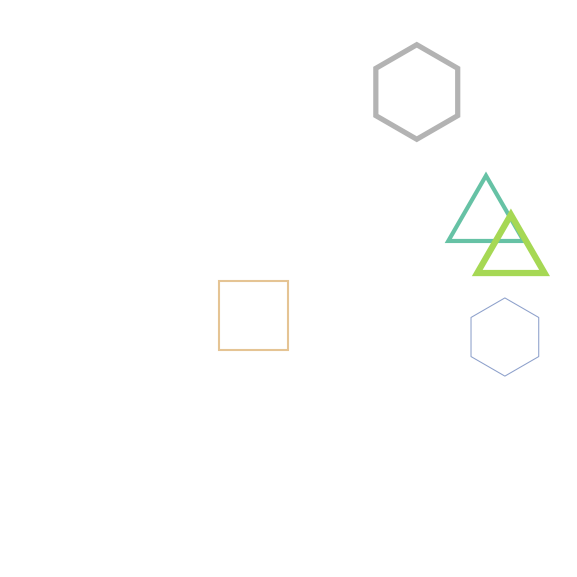[{"shape": "triangle", "thickness": 2, "radius": 0.38, "center": [0.842, 0.62]}, {"shape": "hexagon", "thickness": 0.5, "radius": 0.34, "center": [0.874, 0.416]}, {"shape": "triangle", "thickness": 3, "radius": 0.34, "center": [0.885, 0.56]}, {"shape": "square", "thickness": 1, "radius": 0.3, "center": [0.439, 0.453]}, {"shape": "hexagon", "thickness": 2.5, "radius": 0.41, "center": [0.722, 0.84]}]